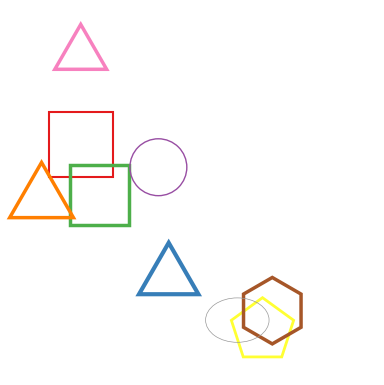[{"shape": "square", "thickness": 1.5, "radius": 0.42, "center": [0.21, 0.625]}, {"shape": "triangle", "thickness": 3, "radius": 0.45, "center": [0.438, 0.28]}, {"shape": "square", "thickness": 2.5, "radius": 0.38, "center": [0.258, 0.494]}, {"shape": "circle", "thickness": 1, "radius": 0.37, "center": [0.411, 0.566]}, {"shape": "triangle", "thickness": 2.5, "radius": 0.48, "center": [0.108, 0.482]}, {"shape": "pentagon", "thickness": 2, "radius": 0.43, "center": [0.682, 0.142]}, {"shape": "hexagon", "thickness": 2.5, "radius": 0.43, "center": [0.707, 0.193]}, {"shape": "triangle", "thickness": 2.5, "radius": 0.39, "center": [0.21, 0.859]}, {"shape": "oval", "thickness": 0.5, "radius": 0.41, "center": [0.616, 0.169]}]